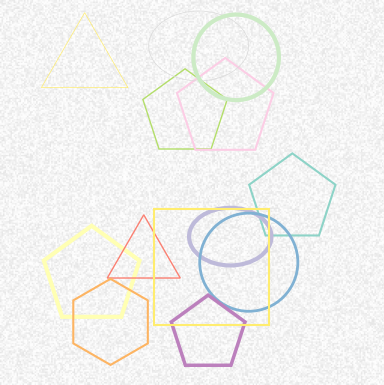[{"shape": "pentagon", "thickness": 1.5, "radius": 0.59, "center": [0.759, 0.484]}, {"shape": "pentagon", "thickness": 3, "radius": 0.65, "center": [0.238, 0.283]}, {"shape": "oval", "thickness": 3, "radius": 0.53, "center": [0.598, 0.385]}, {"shape": "triangle", "thickness": 1, "radius": 0.55, "center": [0.373, 0.333]}, {"shape": "circle", "thickness": 2, "radius": 0.64, "center": [0.646, 0.319]}, {"shape": "hexagon", "thickness": 1.5, "radius": 0.56, "center": [0.287, 0.164]}, {"shape": "pentagon", "thickness": 1, "radius": 0.58, "center": [0.481, 0.706]}, {"shape": "pentagon", "thickness": 1.5, "radius": 0.66, "center": [0.585, 0.718]}, {"shape": "oval", "thickness": 0.5, "radius": 0.65, "center": [0.516, 0.881]}, {"shape": "pentagon", "thickness": 2.5, "radius": 0.5, "center": [0.541, 0.133]}, {"shape": "circle", "thickness": 3, "radius": 0.56, "center": [0.613, 0.851]}, {"shape": "square", "thickness": 1.5, "radius": 0.75, "center": [0.55, 0.306]}, {"shape": "triangle", "thickness": 0.5, "radius": 0.65, "center": [0.22, 0.837]}]